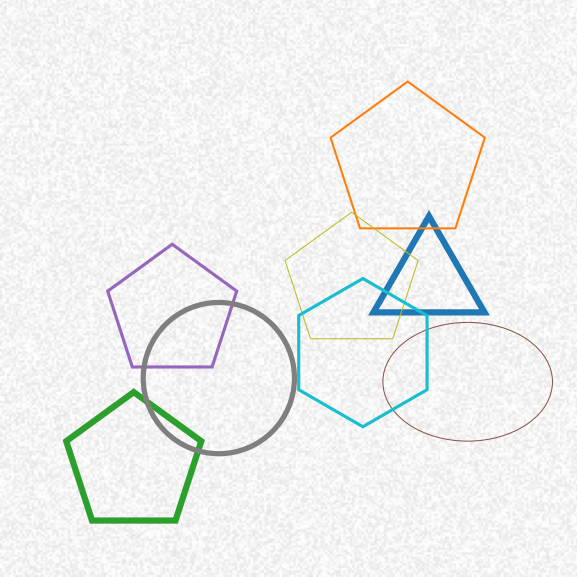[{"shape": "triangle", "thickness": 3, "radius": 0.56, "center": [0.743, 0.514]}, {"shape": "pentagon", "thickness": 1, "radius": 0.7, "center": [0.706, 0.717]}, {"shape": "pentagon", "thickness": 3, "radius": 0.61, "center": [0.232, 0.197]}, {"shape": "pentagon", "thickness": 1.5, "radius": 0.59, "center": [0.298, 0.459]}, {"shape": "oval", "thickness": 0.5, "radius": 0.73, "center": [0.81, 0.338]}, {"shape": "circle", "thickness": 2.5, "radius": 0.65, "center": [0.379, 0.344]}, {"shape": "pentagon", "thickness": 0.5, "radius": 0.61, "center": [0.609, 0.511]}, {"shape": "hexagon", "thickness": 1.5, "radius": 0.64, "center": [0.628, 0.389]}]